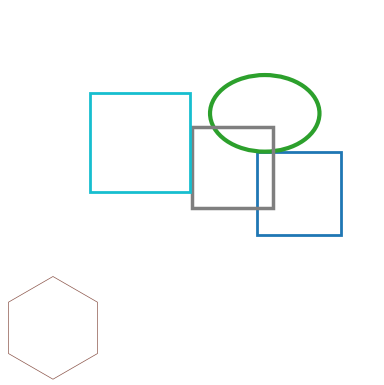[{"shape": "square", "thickness": 2, "radius": 0.54, "center": [0.777, 0.497]}, {"shape": "oval", "thickness": 3, "radius": 0.71, "center": [0.688, 0.706]}, {"shape": "hexagon", "thickness": 0.5, "radius": 0.67, "center": [0.138, 0.148]}, {"shape": "square", "thickness": 2.5, "radius": 0.53, "center": [0.603, 0.566]}, {"shape": "square", "thickness": 2, "radius": 0.64, "center": [0.364, 0.63]}]